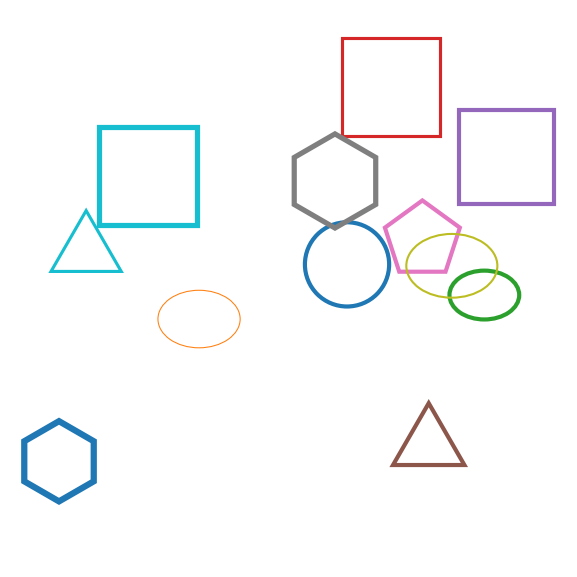[{"shape": "hexagon", "thickness": 3, "radius": 0.35, "center": [0.102, 0.2]}, {"shape": "circle", "thickness": 2, "radius": 0.36, "center": [0.601, 0.541]}, {"shape": "oval", "thickness": 0.5, "radius": 0.36, "center": [0.345, 0.447]}, {"shape": "oval", "thickness": 2, "radius": 0.3, "center": [0.839, 0.488]}, {"shape": "square", "thickness": 1.5, "radius": 0.43, "center": [0.678, 0.848]}, {"shape": "square", "thickness": 2, "radius": 0.41, "center": [0.877, 0.727]}, {"shape": "triangle", "thickness": 2, "radius": 0.36, "center": [0.742, 0.23]}, {"shape": "pentagon", "thickness": 2, "radius": 0.34, "center": [0.731, 0.584]}, {"shape": "hexagon", "thickness": 2.5, "radius": 0.41, "center": [0.58, 0.686]}, {"shape": "oval", "thickness": 1, "radius": 0.39, "center": [0.782, 0.539]}, {"shape": "triangle", "thickness": 1.5, "radius": 0.35, "center": [0.149, 0.564]}, {"shape": "square", "thickness": 2.5, "radius": 0.43, "center": [0.257, 0.694]}]